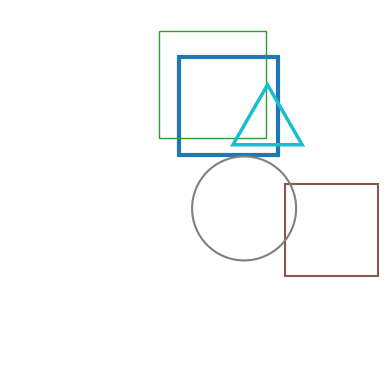[{"shape": "square", "thickness": 3, "radius": 0.64, "center": [0.594, 0.725]}, {"shape": "square", "thickness": 1, "radius": 0.69, "center": [0.553, 0.78]}, {"shape": "square", "thickness": 1.5, "radius": 0.6, "center": [0.862, 0.402]}, {"shape": "circle", "thickness": 1.5, "radius": 0.68, "center": [0.634, 0.459]}, {"shape": "triangle", "thickness": 2.5, "radius": 0.52, "center": [0.695, 0.676]}]